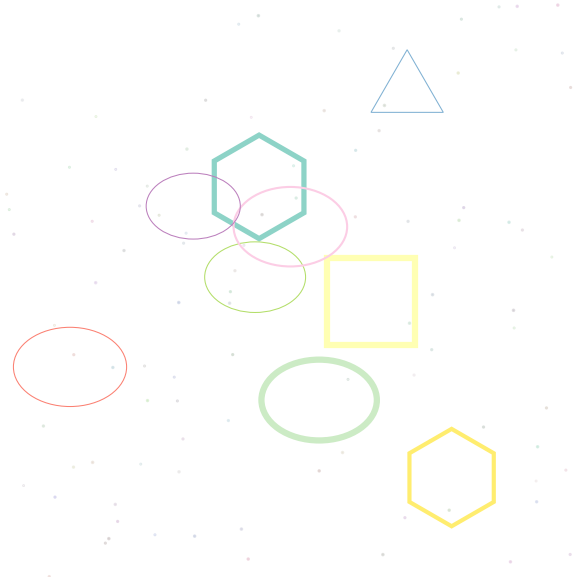[{"shape": "hexagon", "thickness": 2.5, "radius": 0.45, "center": [0.449, 0.676]}, {"shape": "square", "thickness": 3, "radius": 0.38, "center": [0.642, 0.477]}, {"shape": "oval", "thickness": 0.5, "radius": 0.49, "center": [0.121, 0.364]}, {"shape": "triangle", "thickness": 0.5, "radius": 0.36, "center": [0.705, 0.841]}, {"shape": "oval", "thickness": 0.5, "radius": 0.44, "center": [0.442, 0.519]}, {"shape": "oval", "thickness": 1, "radius": 0.49, "center": [0.503, 0.607]}, {"shape": "oval", "thickness": 0.5, "radius": 0.41, "center": [0.335, 0.642]}, {"shape": "oval", "thickness": 3, "radius": 0.5, "center": [0.553, 0.306]}, {"shape": "hexagon", "thickness": 2, "radius": 0.42, "center": [0.782, 0.172]}]